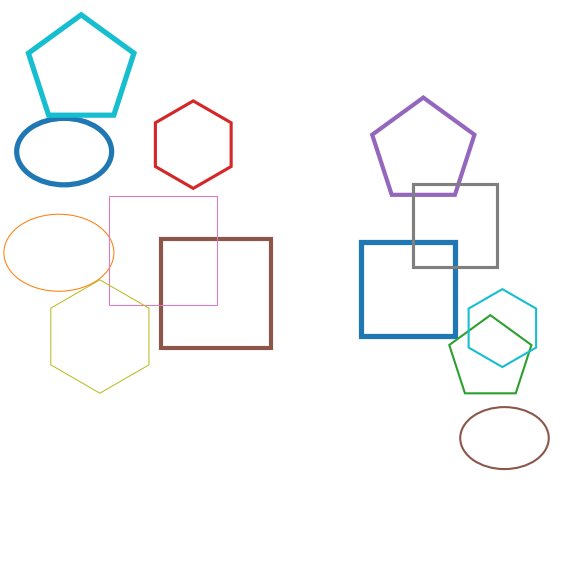[{"shape": "square", "thickness": 2.5, "radius": 0.41, "center": [0.706, 0.499]}, {"shape": "oval", "thickness": 2.5, "radius": 0.41, "center": [0.111, 0.737]}, {"shape": "oval", "thickness": 0.5, "radius": 0.48, "center": [0.102, 0.561]}, {"shape": "pentagon", "thickness": 1, "radius": 0.37, "center": [0.849, 0.379]}, {"shape": "hexagon", "thickness": 1.5, "radius": 0.38, "center": [0.335, 0.749]}, {"shape": "pentagon", "thickness": 2, "radius": 0.47, "center": [0.733, 0.737]}, {"shape": "square", "thickness": 2, "radius": 0.48, "center": [0.374, 0.491]}, {"shape": "oval", "thickness": 1, "radius": 0.38, "center": [0.874, 0.241]}, {"shape": "square", "thickness": 0.5, "radius": 0.47, "center": [0.282, 0.566]}, {"shape": "square", "thickness": 1.5, "radius": 0.36, "center": [0.788, 0.608]}, {"shape": "hexagon", "thickness": 0.5, "radius": 0.49, "center": [0.173, 0.416]}, {"shape": "hexagon", "thickness": 1, "radius": 0.34, "center": [0.87, 0.431]}, {"shape": "pentagon", "thickness": 2.5, "radius": 0.48, "center": [0.141, 0.877]}]